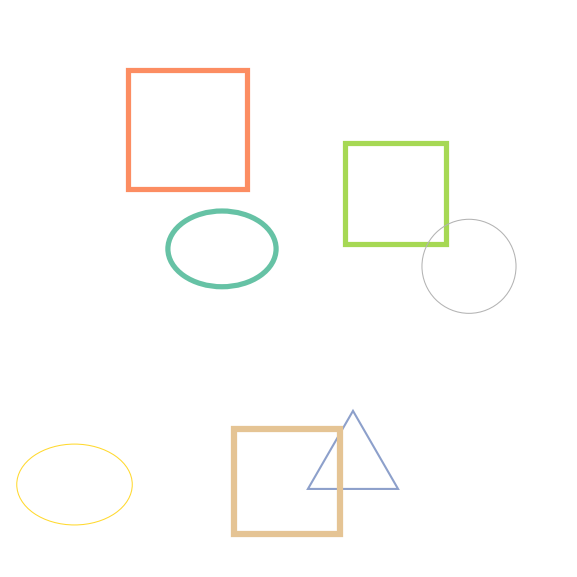[{"shape": "oval", "thickness": 2.5, "radius": 0.47, "center": [0.384, 0.568]}, {"shape": "square", "thickness": 2.5, "radius": 0.51, "center": [0.325, 0.775]}, {"shape": "triangle", "thickness": 1, "radius": 0.45, "center": [0.611, 0.198]}, {"shape": "square", "thickness": 2.5, "radius": 0.43, "center": [0.685, 0.664]}, {"shape": "oval", "thickness": 0.5, "radius": 0.5, "center": [0.129, 0.16]}, {"shape": "square", "thickness": 3, "radius": 0.46, "center": [0.497, 0.165]}, {"shape": "circle", "thickness": 0.5, "radius": 0.41, "center": [0.812, 0.538]}]